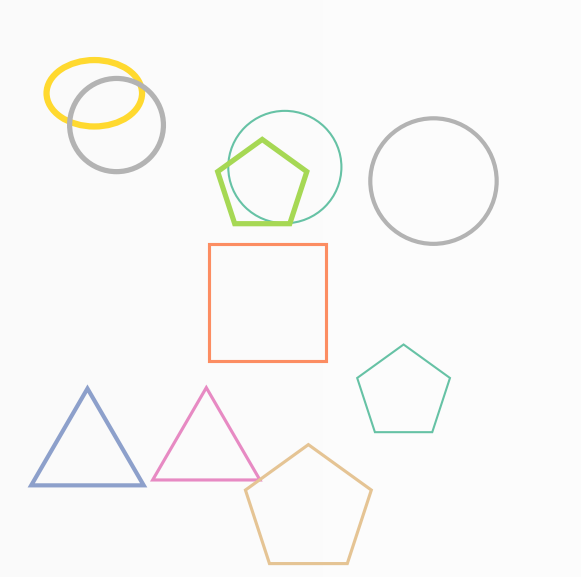[{"shape": "circle", "thickness": 1, "radius": 0.49, "center": [0.49, 0.71]}, {"shape": "pentagon", "thickness": 1, "radius": 0.42, "center": [0.694, 0.319]}, {"shape": "square", "thickness": 1.5, "radius": 0.51, "center": [0.46, 0.476]}, {"shape": "triangle", "thickness": 2, "radius": 0.56, "center": [0.15, 0.215]}, {"shape": "triangle", "thickness": 1.5, "radius": 0.53, "center": [0.355, 0.221]}, {"shape": "pentagon", "thickness": 2.5, "radius": 0.4, "center": [0.451, 0.677]}, {"shape": "oval", "thickness": 3, "radius": 0.41, "center": [0.162, 0.838]}, {"shape": "pentagon", "thickness": 1.5, "radius": 0.57, "center": [0.531, 0.115]}, {"shape": "circle", "thickness": 2.5, "radius": 0.4, "center": [0.2, 0.783]}, {"shape": "circle", "thickness": 2, "radius": 0.54, "center": [0.746, 0.686]}]